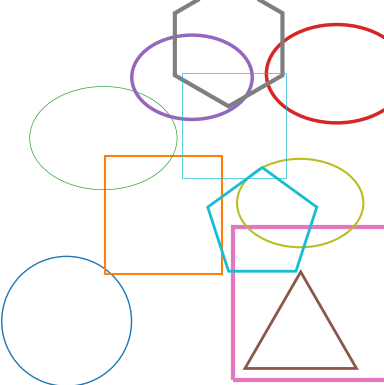[{"shape": "circle", "thickness": 1, "radius": 0.84, "center": [0.173, 0.166]}, {"shape": "square", "thickness": 1.5, "radius": 0.76, "center": [0.424, 0.442]}, {"shape": "oval", "thickness": 0.5, "radius": 0.96, "center": [0.269, 0.641]}, {"shape": "oval", "thickness": 2.5, "radius": 0.91, "center": [0.874, 0.809]}, {"shape": "oval", "thickness": 2.5, "radius": 0.78, "center": [0.499, 0.799]}, {"shape": "triangle", "thickness": 2, "radius": 0.84, "center": [0.781, 0.127]}, {"shape": "square", "thickness": 3, "radius": 1.0, "center": [0.805, 0.211]}, {"shape": "hexagon", "thickness": 3, "radius": 0.81, "center": [0.594, 0.885]}, {"shape": "oval", "thickness": 1.5, "radius": 0.82, "center": [0.78, 0.473]}, {"shape": "pentagon", "thickness": 2, "radius": 0.74, "center": [0.681, 0.416]}, {"shape": "square", "thickness": 0.5, "radius": 0.68, "center": [0.608, 0.674]}]